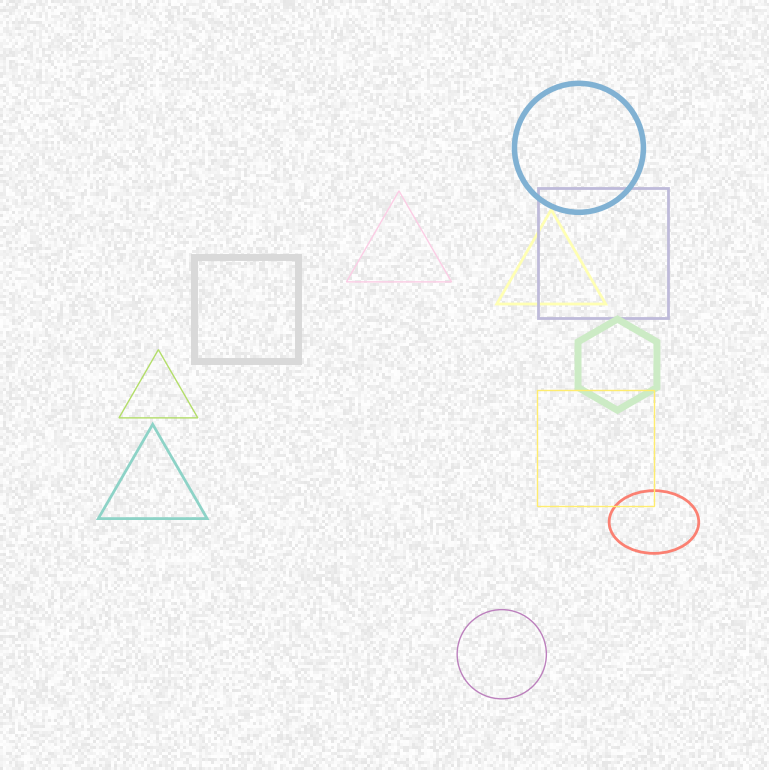[{"shape": "triangle", "thickness": 1, "radius": 0.41, "center": [0.198, 0.367]}, {"shape": "triangle", "thickness": 1, "radius": 0.41, "center": [0.716, 0.646]}, {"shape": "square", "thickness": 1, "radius": 0.42, "center": [0.783, 0.671]}, {"shape": "oval", "thickness": 1, "radius": 0.29, "center": [0.849, 0.322]}, {"shape": "circle", "thickness": 2, "radius": 0.42, "center": [0.752, 0.808]}, {"shape": "triangle", "thickness": 0.5, "radius": 0.3, "center": [0.206, 0.487]}, {"shape": "triangle", "thickness": 0.5, "radius": 0.39, "center": [0.518, 0.673]}, {"shape": "square", "thickness": 2.5, "radius": 0.34, "center": [0.32, 0.599]}, {"shape": "circle", "thickness": 0.5, "radius": 0.29, "center": [0.652, 0.15]}, {"shape": "hexagon", "thickness": 2.5, "radius": 0.3, "center": [0.802, 0.526]}, {"shape": "square", "thickness": 0.5, "radius": 0.38, "center": [0.773, 0.418]}]